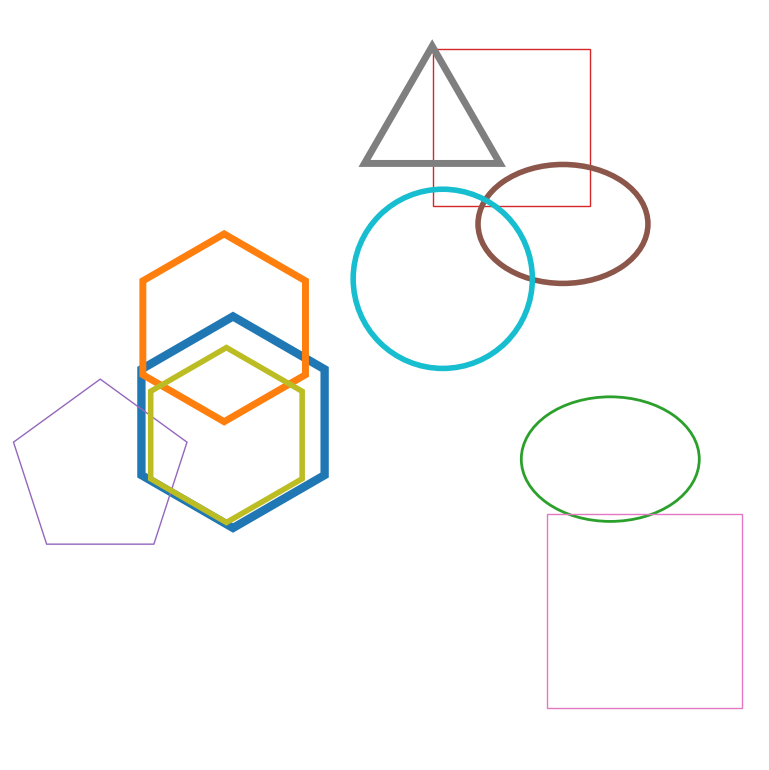[{"shape": "hexagon", "thickness": 3, "radius": 0.69, "center": [0.303, 0.452]}, {"shape": "hexagon", "thickness": 2.5, "radius": 0.61, "center": [0.291, 0.574]}, {"shape": "oval", "thickness": 1, "radius": 0.58, "center": [0.793, 0.404]}, {"shape": "square", "thickness": 0.5, "radius": 0.51, "center": [0.664, 0.834]}, {"shape": "pentagon", "thickness": 0.5, "radius": 0.59, "center": [0.13, 0.389]}, {"shape": "oval", "thickness": 2, "radius": 0.55, "center": [0.731, 0.709]}, {"shape": "square", "thickness": 0.5, "radius": 0.63, "center": [0.837, 0.206]}, {"shape": "triangle", "thickness": 2.5, "radius": 0.51, "center": [0.561, 0.839]}, {"shape": "hexagon", "thickness": 2, "radius": 0.57, "center": [0.294, 0.435]}, {"shape": "circle", "thickness": 2, "radius": 0.58, "center": [0.575, 0.638]}]